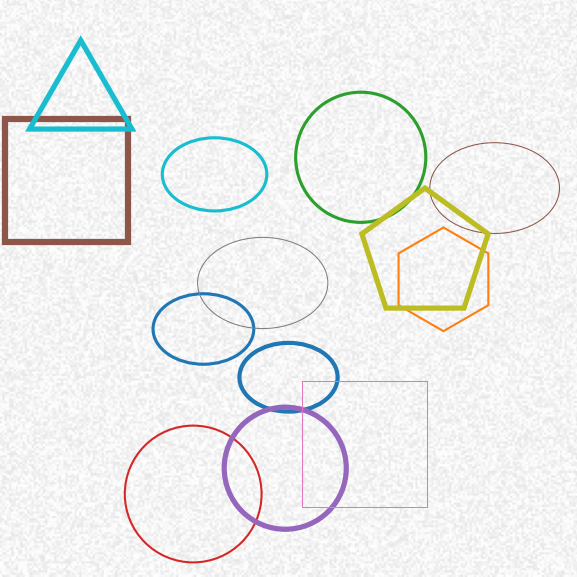[{"shape": "oval", "thickness": 2, "radius": 0.43, "center": [0.5, 0.346]}, {"shape": "oval", "thickness": 1.5, "radius": 0.44, "center": [0.352, 0.429]}, {"shape": "hexagon", "thickness": 1, "radius": 0.45, "center": [0.768, 0.515]}, {"shape": "circle", "thickness": 1.5, "radius": 0.56, "center": [0.625, 0.727]}, {"shape": "circle", "thickness": 1, "radius": 0.59, "center": [0.335, 0.144]}, {"shape": "circle", "thickness": 2.5, "radius": 0.53, "center": [0.494, 0.188]}, {"shape": "oval", "thickness": 0.5, "radius": 0.56, "center": [0.857, 0.673]}, {"shape": "square", "thickness": 3, "radius": 0.53, "center": [0.115, 0.687]}, {"shape": "square", "thickness": 0.5, "radius": 0.54, "center": [0.631, 0.23]}, {"shape": "oval", "thickness": 0.5, "radius": 0.56, "center": [0.455, 0.509]}, {"shape": "pentagon", "thickness": 2.5, "radius": 0.57, "center": [0.736, 0.559]}, {"shape": "triangle", "thickness": 2.5, "radius": 0.51, "center": [0.14, 0.827]}, {"shape": "oval", "thickness": 1.5, "radius": 0.45, "center": [0.372, 0.697]}]